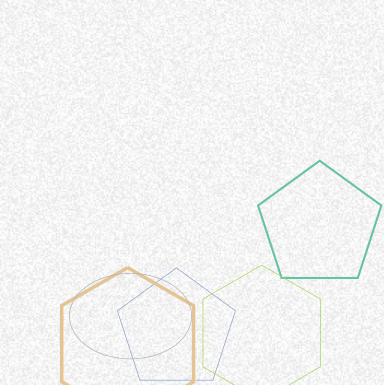[{"shape": "pentagon", "thickness": 1.5, "radius": 0.84, "center": [0.83, 0.414]}, {"shape": "pentagon", "thickness": 0.5, "radius": 0.81, "center": [0.458, 0.143]}, {"shape": "hexagon", "thickness": 0.5, "radius": 0.88, "center": [0.68, 0.135]}, {"shape": "hexagon", "thickness": 2.5, "radius": 0.99, "center": [0.332, 0.107]}, {"shape": "oval", "thickness": 0.5, "radius": 0.79, "center": [0.339, 0.179]}]